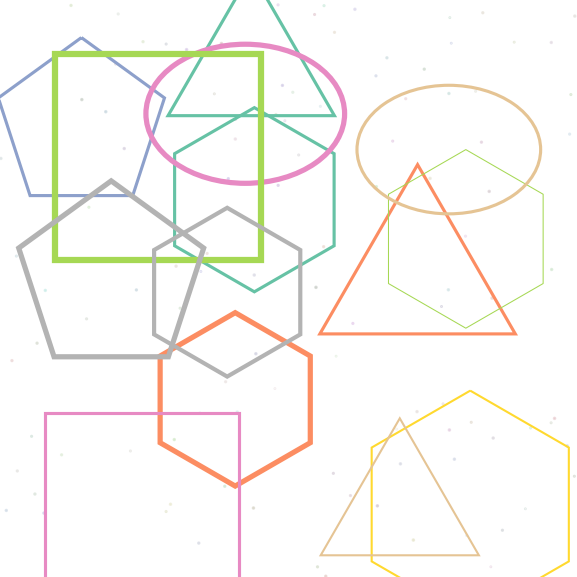[{"shape": "triangle", "thickness": 1.5, "radius": 0.83, "center": [0.435, 0.882]}, {"shape": "hexagon", "thickness": 1.5, "radius": 0.8, "center": [0.44, 0.653]}, {"shape": "hexagon", "thickness": 2.5, "radius": 0.75, "center": [0.407, 0.308]}, {"shape": "triangle", "thickness": 1.5, "radius": 0.98, "center": [0.723, 0.519]}, {"shape": "pentagon", "thickness": 1.5, "radius": 0.76, "center": [0.141, 0.783]}, {"shape": "oval", "thickness": 2.5, "radius": 0.86, "center": [0.425, 0.802]}, {"shape": "square", "thickness": 1.5, "radius": 0.84, "center": [0.246, 0.115]}, {"shape": "square", "thickness": 3, "radius": 0.89, "center": [0.274, 0.727]}, {"shape": "hexagon", "thickness": 0.5, "radius": 0.77, "center": [0.807, 0.585]}, {"shape": "hexagon", "thickness": 1, "radius": 0.99, "center": [0.814, 0.126]}, {"shape": "oval", "thickness": 1.5, "radius": 0.8, "center": [0.777, 0.74]}, {"shape": "triangle", "thickness": 1, "radius": 0.79, "center": [0.692, 0.117]}, {"shape": "pentagon", "thickness": 2.5, "radius": 0.84, "center": [0.193, 0.518]}, {"shape": "hexagon", "thickness": 2, "radius": 0.73, "center": [0.393, 0.493]}]